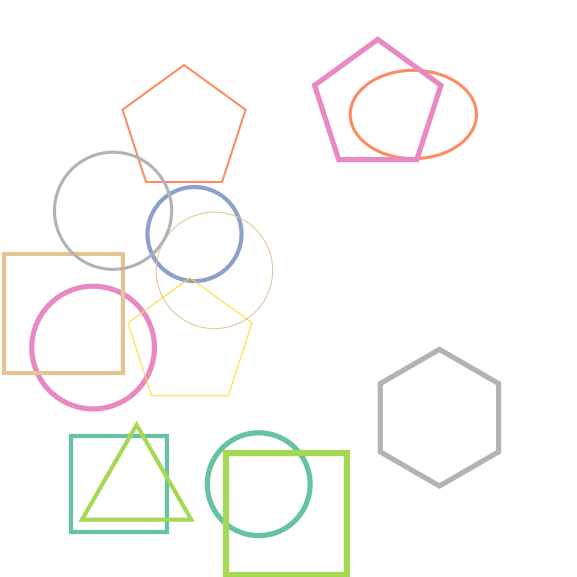[{"shape": "circle", "thickness": 2.5, "radius": 0.45, "center": [0.448, 0.161]}, {"shape": "square", "thickness": 2, "radius": 0.42, "center": [0.205, 0.161]}, {"shape": "pentagon", "thickness": 1, "radius": 0.56, "center": [0.319, 0.775]}, {"shape": "oval", "thickness": 1.5, "radius": 0.55, "center": [0.716, 0.801]}, {"shape": "circle", "thickness": 2, "radius": 0.41, "center": [0.337, 0.594]}, {"shape": "circle", "thickness": 2.5, "radius": 0.53, "center": [0.161, 0.397]}, {"shape": "pentagon", "thickness": 2.5, "radius": 0.58, "center": [0.654, 0.816]}, {"shape": "triangle", "thickness": 2, "radius": 0.55, "center": [0.237, 0.154]}, {"shape": "square", "thickness": 3, "radius": 0.53, "center": [0.496, 0.109]}, {"shape": "pentagon", "thickness": 0.5, "radius": 0.56, "center": [0.329, 0.405]}, {"shape": "circle", "thickness": 0.5, "radius": 0.5, "center": [0.371, 0.531]}, {"shape": "square", "thickness": 2, "radius": 0.52, "center": [0.11, 0.457]}, {"shape": "hexagon", "thickness": 2.5, "radius": 0.59, "center": [0.761, 0.276]}, {"shape": "circle", "thickness": 1.5, "radius": 0.51, "center": [0.196, 0.634]}]